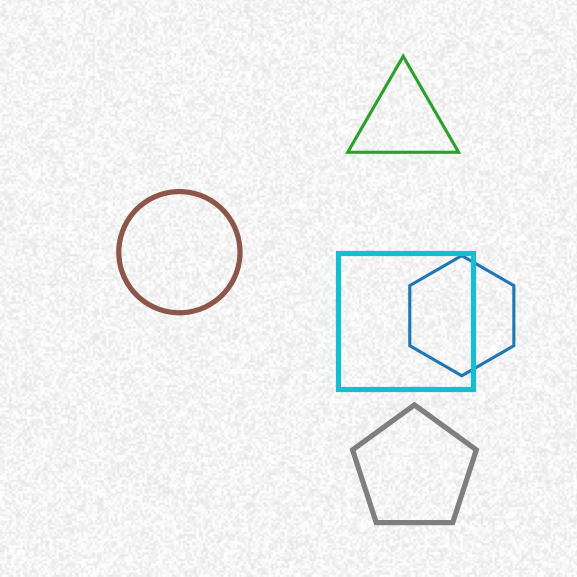[{"shape": "hexagon", "thickness": 1.5, "radius": 0.52, "center": [0.8, 0.453]}, {"shape": "triangle", "thickness": 1.5, "radius": 0.55, "center": [0.698, 0.791]}, {"shape": "circle", "thickness": 2.5, "radius": 0.52, "center": [0.311, 0.562]}, {"shape": "pentagon", "thickness": 2.5, "radius": 0.56, "center": [0.718, 0.185]}, {"shape": "square", "thickness": 2.5, "radius": 0.59, "center": [0.702, 0.444]}]